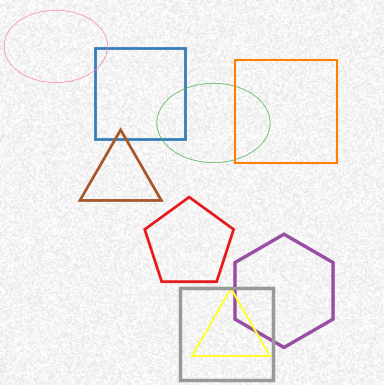[{"shape": "pentagon", "thickness": 2, "radius": 0.61, "center": [0.491, 0.367]}, {"shape": "square", "thickness": 2, "radius": 0.59, "center": [0.363, 0.757]}, {"shape": "oval", "thickness": 0.5, "radius": 0.74, "center": [0.555, 0.681]}, {"shape": "hexagon", "thickness": 2.5, "radius": 0.74, "center": [0.738, 0.245]}, {"shape": "square", "thickness": 1.5, "radius": 0.67, "center": [0.743, 0.711]}, {"shape": "triangle", "thickness": 1.5, "radius": 0.58, "center": [0.6, 0.134]}, {"shape": "triangle", "thickness": 2, "radius": 0.61, "center": [0.313, 0.54]}, {"shape": "oval", "thickness": 0.5, "radius": 0.67, "center": [0.145, 0.879]}, {"shape": "square", "thickness": 2.5, "radius": 0.6, "center": [0.589, 0.133]}]